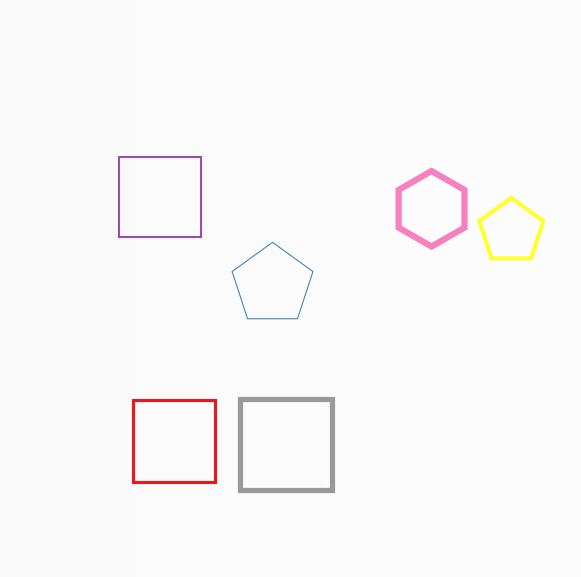[{"shape": "square", "thickness": 1.5, "radius": 0.35, "center": [0.3, 0.236]}, {"shape": "pentagon", "thickness": 0.5, "radius": 0.37, "center": [0.469, 0.506]}, {"shape": "square", "thickness": 1, "radius": 0.35, "center": [0.275, 0.658]}, {"shape": "pentagon", "thickness": 2, "radius": 0.29, "center": [0.88, 0.599]}, {"shape": "hexagon", "thickness": 3, "radius": 0.33, "center": [0.742, 0.638]}, {"shape": "square", "thickness": 2.5, "radius": 0.4, "center": [0.493, 0.229]}]